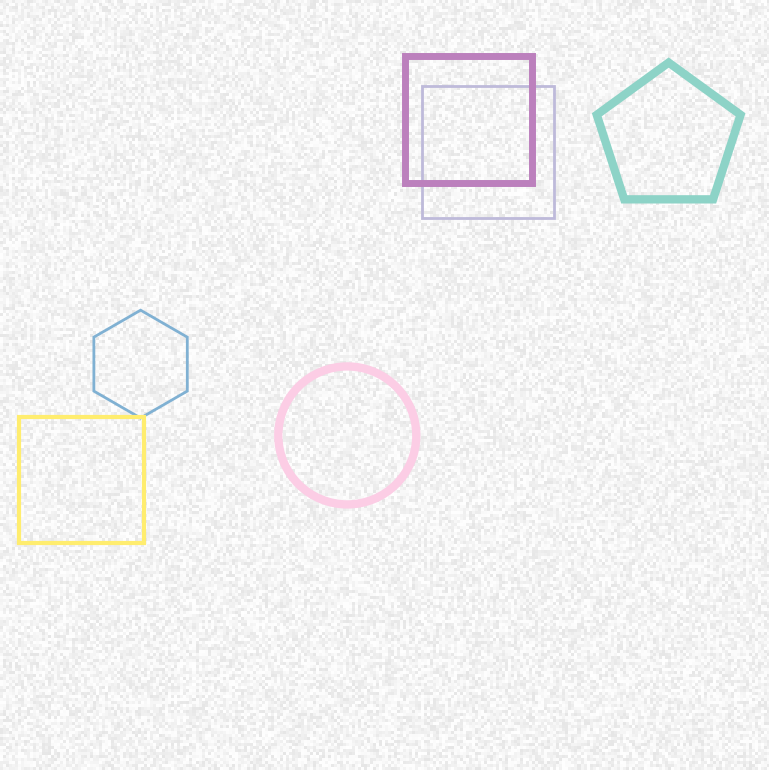[{"shape": "pentagon", "thickness": 3, "radius": 0.49, "center": [0.868, 0.821]}, {"shape": "square", "thickness": 1, "radius": 0.43, "center": [0.634, 0.802]}, {"shape": "hexagon", "thickness": 1, "radius": 0.35, "center": [0.183, 0.527]}, {"shape": "circle", "thickness": 3, "radius": 0.45, "center": [0.451, 0.435]}, {"shape": "square", "thickness": 2.5, "radius": 0.41, "center": [0.609, 0.845]}, {"shape": "square", "thickness": 1.5, "radius": 0.41, "center": [0.106, 0.377]}]